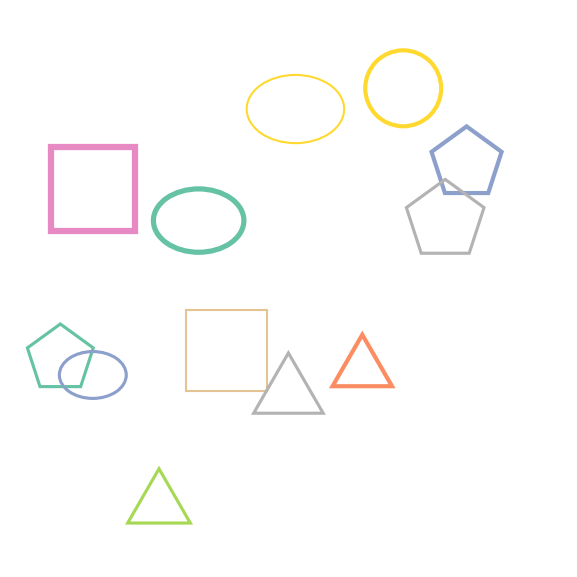[{"shape": "pentagon", "thickness": 1.5, "radius": 0.3, "center": [0.104, 0.378]}, {"shape": "oval", "thickness": 2.5, "radius": 0.39, "center": [0.344, 0.617]}, {"shape": "triangle", "thickness": 2, "radius": 0.3, "center": [0.627, 0.36]}, {"shape": "pentagon", "thickness": 2, "radius": 0.32, "center": [0.808, 0.716]}, {"shape": "oval", "thickness": 1.5, "radius": 0.29, "center": [0.161, 0.35]}, {"shape": "square", "thickness": 3, "radius": 0.36, "center": [0.16, 0.672]}, {"shape": "triangle", "thickness": 1.5, "radius": 0.31, "center": [0.275, 0.125]}, {"shape": "oval", "thickness": 1, "radius": 0.42, "center": [0.512, 0.81]}, {"shape": "circle", "thickness": 2, "radius": 0.33, "center": [0.698, 0.846]}, {"shape": "square", "thickness": 1, "radius": 0.35, "center": [0.392, 0.392]}, {"shape": "pentagon", "thickness": 1.5, "radius": 0.35, "center": [0.771, 0.618]}, {"shape": "triangle", "thickness": 1.5, "radius": 0.35, "center": [0.499, 0.318]}]